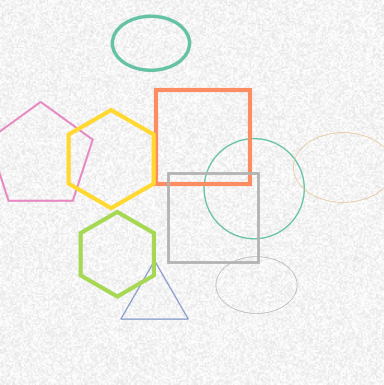[{"shape": "circle", "thickness": 1, "radius": 0.65, "center": [0.66, 0.51]}, {"shape": "oval", "thickness": 2.5, "radius": 0.5, "center": [0.392, 0.888]}, {"shape": "square", "thickness": 3, "radius": 0.61, "center": [0.526, 0.644]}, {"shape": "triangle", "thickness": 1, "radius": 0.51, "center": [0.401, 0.222]}, {"shape": "pentagon", "thickness": 1.5, "radius": 0.71, "center": [0.106, 0.593]}, {"shape": "hexagon", "thickness": 3, "radius": 0.55, "center": [0.305, 0.34]}, {"shape": "hexagon", "thickness": 3, "radius": 0.64, "center": [0.289, 0.587]}, {"shape": "oval", "thickness": 0.5, "radius": 0.65, "center": [0.892, 0.565]}, {"shape": "oval", "thickness": 0.5, "radius": 0.53, "center": [0.666, 0.259]}, {"shape": "square", "thickness": 2, "radius": 0.58, "center": [0.553, 0.436]}]